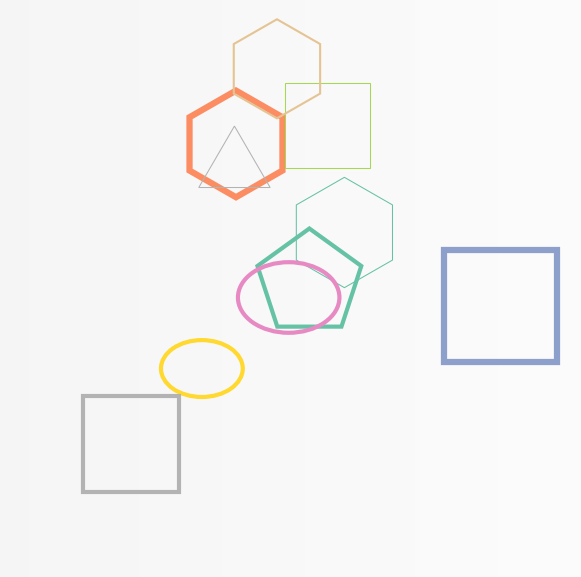[{"shape": "hexagon", "thickness": 0.5, "radius": 0.48, "center": [0.593, 0.597]}, {"shape": "pentagon", "thickness": 2, "radius": 0.47, "center": [0.532, 0.51]}, {"shape": "hexagon", "thickness": 3, "radius": 0.46, "center": [0.406, 0.75]}, {"shape": "square", "thickness": 3, "radius": 0.49, "center": [0.862, 0.47]}, {"shape": "oval", "thickness": 2, "radius": 0.44, "center": [0.497, 0.484]}, {"shape": "square", "thickness": 0.5, "radius": 0.37, "center": [0.563, 0.782]}, {"shape": "oval", "thickness": 2, "radius": 0.35, "center": [0.347, 0.361]}, {"shape": "hexagon", "thickness": 1, "radius": 0.43, "center": [0.476, 0.88]}, {"shape": "triangle", "thickness": 0.5, "radius": 0.35, "center": [0.403, 0.71]}, {"shape": "square", "thickness": 2, "radius": 0.41, "center": [0.225, 0.23]}]